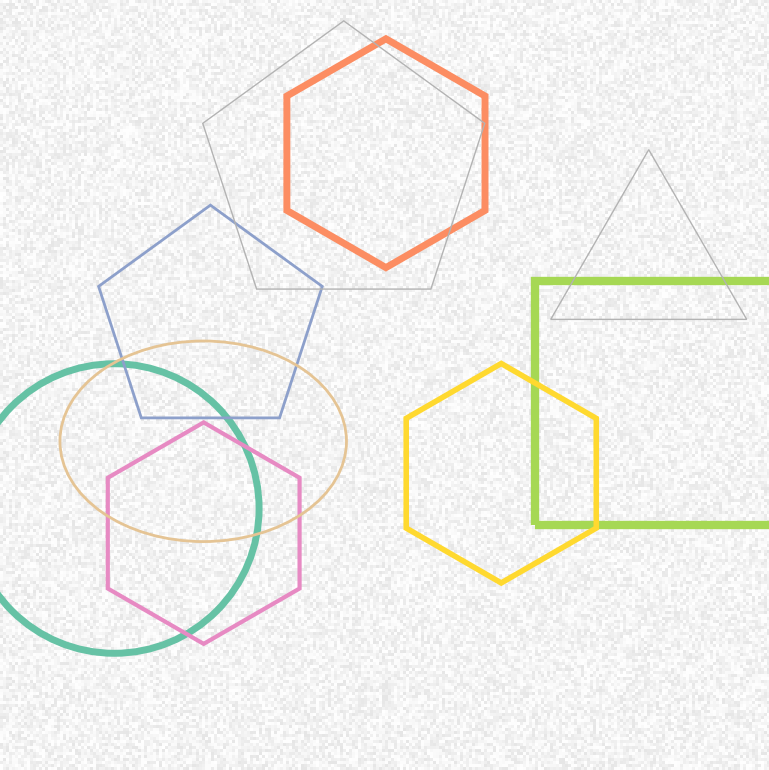[{"shape": "circle", "thickness": 2.5, "radius": 0.94, "center": [0.148, 0.34]}, {"shape": "hexagon", "thickness": 2.5, "radius": 0.74, "center": [0.501, 0.801]}, {"shape": "pentagon", "thickness": 1, "radius": 0.76, "center": [0.273, 0.581]}, {"shape": "hexagon", "thickness": 1.5, "radius": 0.72, "center": [0.265, 0.308]}, {"shape": "square", "thickness": 3, "radius": 0.79, "center": [0.852, 0.477]}, {"shape": "hexagon", "thickness": 2, "radius": 0.71, "center": [0.651, 0.385]}, {"shape": "oval", "thickness": 1, "radius": 0.93, "center": [0.264, 0.427]}, {"shape": "triangle", "thickness": 0.5, "radius": 0.73, "center": [0.842, 0.659]}, {"shape": "pentagon", "thickness": 0.5, "radius": 0.96, "center": [0.446, 0.78]}]